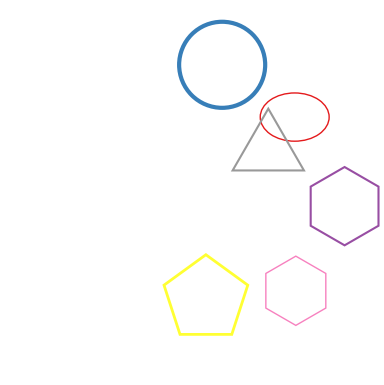[{"shape": "oval", "thickness": 1, "radius": 0.45, "center": [0.765, 0.696]}, {"shape": "circle", "thickness": 3, "radius": 0.56, "center": [0.577, 0.832]}, {"shape": "hexagon", "thickness": 1.5, "radius": 0.51, "center": [0.895, 0.464]}, {"shape": "pentagon", "thickness": 2, "radius": 0.57, "center": [0.535, 0.224]}, {"shape": "hexagon", "thickness": 1, "radius": 0.45, "center": [0.768, 0.245]}, {"shape": "triangle", "thickness": 1.5, "radius": 0.53, "center": [0.697, 0.611]}]